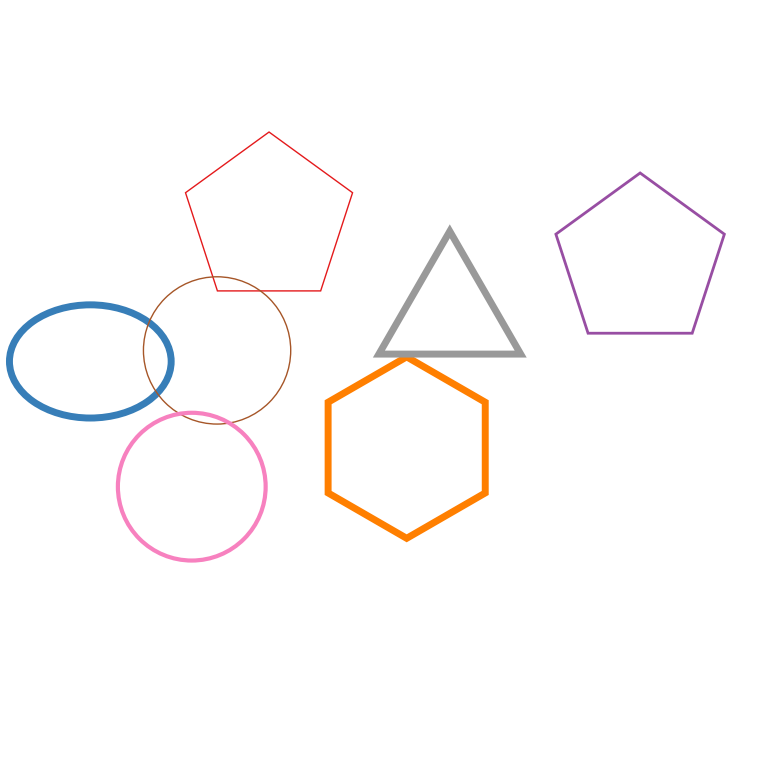[{"shape": "pentagon", "thickness": 0.5, "radius": 0.57, "center": [0.349, 0.714]}, {"shape": "oval", "thickness": 2.5, "radius": 0.53, "center": [0.117, 0.531]}, {"shape": "pentagon", "thickness": 1, "radius": 0.58, "center": [0.831, 0.66]}, {"shape": "hexagon", "thickness": 2.5, "radius": 0.59, "center": [0.528, 0.419]}, {"shape": "circle", "thickness": 0.5, "radius": 0.48, "center": [0.282, 0.545]}, {"shape": "circle", "thickness": 1.5, "radius": 0.48, "center": [0.249, 0.368]}, {"shape": "triangle", "thickness": 2.5, "radius": 0.53, "center": [0.584, 0.593]}]